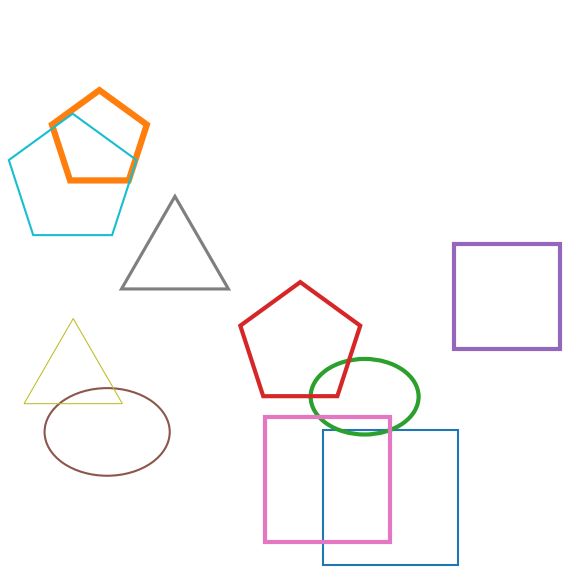[{"shape": "square", "thickness": 1, "radius": 0.58, "center": [0.676, 0.138]}, {"shape": "pentagon", "thickness": 3, "radius": 0.43, "center": [0.172, 0.757]}, {"shape": "oval", "thickness": 2, "radius": 0.47, "center": [0.631, 0.312]}, {"shape": "pentagon", "thickness": 2, "radius": 0.55, "center": [0.52, 0.401]}, {"shape": "square", "thickness": 2, "radius": 0.46, "center": [0.877, 0.486]}, {"shape": "oval", "thickness": 1, "radius": 0.54, "center": [0.186, 0.251]}, {"shape": "square", "thickness": 2, "radius": 0.54, "center": [0.567, 0.169]}, {"shape": "triangle", "thickness": 1.5, "radius": 0.53, "center": [0.303, 0.552]}, {"shape": "triangle", "thickness": 0.5, "radius": 0.49, "center": [0.127, 0.349]}, {"shape": "pentagon", "thickness": 1, "radius": 0.58, "center": [0.126, 0.686]}]